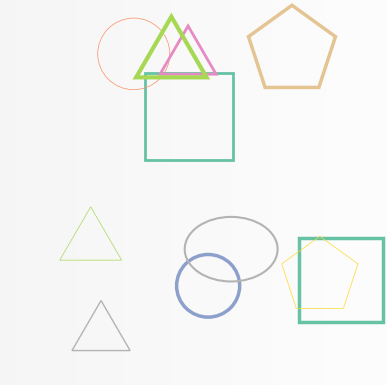[{"shape": "square", "thickness": 2, "radius": 0.56, "center": [0.488, 0.698]}, {"shape": "square", "thickness": 2.5, "radius": 0.54, "center": [0.88, 0.273]}, {"shape": "circle", "thickness": 0.5, "radius": 0.46, "center": [0.345, 0.86]}, {"shape": "circle", "thickness": 2.5, "radius": 0.41, "center": [0.537, 0.258]}, {"shape": "triangle", "thickness": 2, "radius": 0.42, "center": [0.485, 0.849]}, {"shape": "triangle", "thickness": 3, "radius": 0.53, "center": [0.442, 0.852]}, {"shape": "triangle", "thickness": 0.5, "radius": 0.46, "center": [0.234, 0.37]}, {"shape": "pentagon", "thickness": 0.5, "radius": 0.52, "center": [0.825, 0.283]}, {"shape": "pentagon", "thickness": 2.5, "radius": 0.59, "center": [0.753, 0.868]}, {"shape": "triangle", "thickness": 1, "radius": 0.43, "center": [0.261, 0.133]}, {"shape": "oval", "thickness": 1.5, "radius": 0.6, "center": [0.597, 0.353]}]